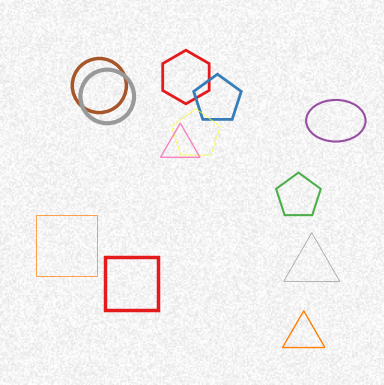[{"shape": "hexagon", "thickness": 2, "radius": 0.35, "center": [0.483, 0.8]}, {"shape": "square", "thickness": 2.5, "radius": 0.34, "center": [0.342, 0.264]}, {"shape": "pentagon", "thickness": 2, "radius": 0.32, "center": [0.565, 0.742]}, {"shape": "pentagon", "thickness": 1.5, "radius": 0.3, "center": [0.775, 0.491]}, {"shape": "oval", "thickness": 1.5, "radius": 0.39, "center": [0.872, 0.686]}, {"shape": "triangle", "thickness": 1, "radius": 0.32, "center": [0.789, 0.129]}, {"shape": "square", "thickness": 0.5, "radius": 0.4, "center": [0.173, 0.363]}, {"shape": "pentagon", "thickness": 0.5, "radius": 0.33, "center": [0.509, 0.651]}, {"shape": "circle", "thickness": 2.5, "radius": 0.35, "center": [0.258, 0.778]}, {"shape": "triangle", "thickness": 1, "radius": 0.3, "center": [0.468, 0.621]}, {"shape": "circle", "thickness": 3, "radius": 0.35, "center": [0.279, 0.75]}, {"shape": "triangle", "thickness": 0.5, "radius": 0.42, "center": [0.81, 0.311]}]